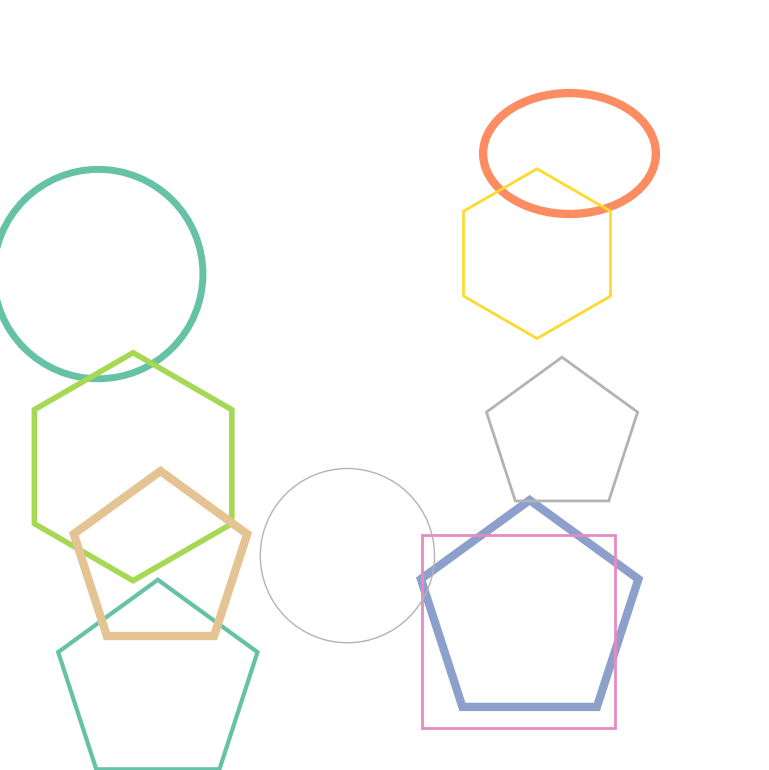[{"shape": "circle", "thickness": 2.5, "radius": 0.68, "center": [0.128, 0.644]}, {"shape": "pentagon", "thickness": 1.5, "radius": 0.68, "center": [0.205, 0.111]}, {"shape": "oval", "thickness": 3, "radius": 0.56, "center": [0.74, 0.801]}, {"shape": "pentagon", "thickness": 3, "radius": 0.74, "center": [0.688, 0.202]}, {"shape": "square", "thickness": 1, "radius": 0.63, "center": [0.674, 0.179]}, {"shape": "hexagon", "thickness": 2, "radius": 0.74, "center": [0.173, 0.394]}, {"shape": "hexagon", "thickness": 1, "radius": 0.55, "center": [0.697, 0.671]}, {"shape": "pentagon", "thickness": 3, "radius": 0.59, "center": [0.208, 0.27]}, {"shape": "pentagon", "thickness": 1, "radius": 0.52, "center": [0.73, 0.433]}, {"shape": "circle", "thickness": 0.5, "radius": 0.57, "center": [0.451, 0.278]}]